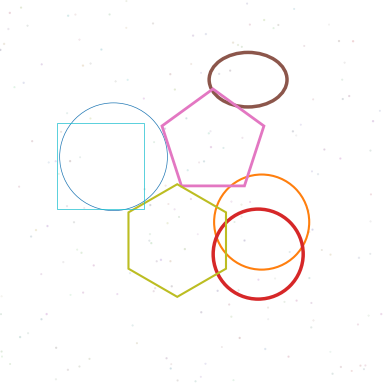[{"shape": "circle", "thickness": 0.5, "radius": 0.7, "center": [0.295, 0.593]}, {"shape": "circle", "thickness": 1.5, "radius": 0.62, "center": [0.68, 0.423]}, {"shape": "circle", "thickness": 2.5, "radius": 0.58, "center": [0.671, 0.34]}, {"shape": "oval", "thickness": 2.5, "radius": 0.51, "center": [0.644, 0.793]}, {"shape": "pentagon", "thickness": 2, "radius": 0.7, "center": [0.553, 0.63]}, {"shape": "hexagon", "thickness": 1.5, "radius": 0.73, "center": [0.46, 0.375]}, {"shape": "square", "thickness": 0.5, "radius": 0.56, "center": [0.261, 0.569]}]